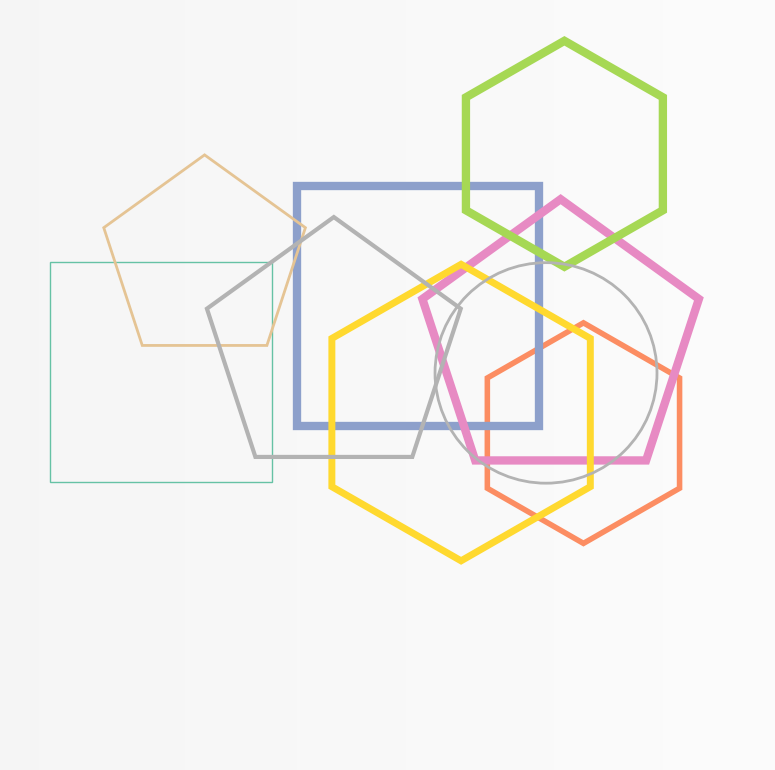[{"shape": "square", "thickness": 0.5, "radius": 0.72, "center": [0.207, 0.517]}, {"shape": "hexagon", "thickness": 2, "radius": 0.72, "center": [0.753, 0.438]}, {"shape": "square", "thickness": 3, "radius": 0.78, "center": [0.539, 0.603]}, {"shape": "pentagon", "thickness": 3, "radius": 0.94, "center": [0.723, 0.554]}, {"shape": "hexagon", "thickness": 3, "radius": 0.73, "center": [0.728, 0.8]}, {"shape": "hexagon", "thickness": 2.5, "radius": 0.96, "center": [0.595, 0.464]}, {"shape": "pentagon", "thickness": 1, "radius": 0.68, "center": [0.264, 0.662]}, {"shape": "pentagon", "thickness": 1.5, "radius": 0.86, "center": [0.431, 0.546]}, {"shape": "circle", "thickness": 1, "radius": 0.72, "center": [0.705, 0.516]}]